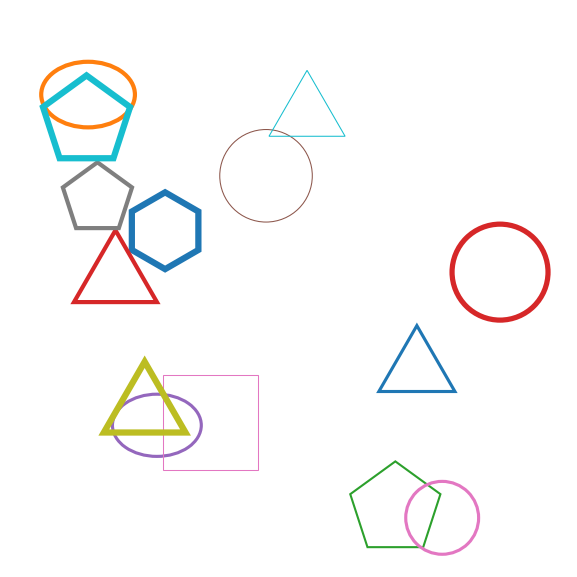[{"shape": "triangle", "thickness": 1.5, "radius": 0.38, "center": [0.722, 0.359]}, {"shape": "hexagon", "thickness": 3, "radius": 0.33, "center": [0.286, 0.6]}, {"shape": "oval", "thickness": 2, "radius": 0.41, "center": [0.153, 0.835]}, {"shape": "pentagon", "thickness": 1, "radius": 0.41, "center": [0.685, 0.118]}, {"shape": "circle", "thickness": 2.5, "radius": 0.42, "center": [0.866, 0.528]}, {"shape": "triangle", "thickness": 2, "radius": 0.41, "center": [0.2, 0.518]}, {"shape": "oval", "thickness": 1.5, "radius": 0.38, "center": [0.272, 0.263]}, {"shape": "circle", "thickness": 0.5, "radius": 0.4, "center": [0.461, 0.695]}, {"shape": "square", "thickness": 0.5, "radius": 0.41, "center": [0.364, 0.267]}, {"shape": "circle", "thickness": 1.5, "radius": 0.32, "center": [0.766, 0.102]}, {"shape": "pentagon", "thickness": 2, "radius": 0.31, "center": [0.169, 0.655]}, {"shape": "triangle", "thickness": 3, "radius": 0.41, "center": [0.251, 0.291]}, {"shape": "pentagon", "thickness": 3, "radius": 0.4, "center": [0.15, 0.789]}, {"shape": "triangle", "thickness": 0.5, "radius": 0.38, "center": [0.532, 0.801]}]